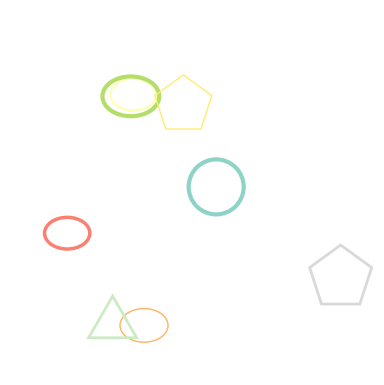[{"shape": "circle", "thickness": 3, "radius": 0.36, "center": [0.562, 0.515]}, {"shape": "oval", "thickness": 1.5, "radius": 0.3, "center": [0.346, 0.755]}, {"shape": "oval", "thickness": 2.5, "radius": 0.29, "center": [0.175, 0.394]}, {"shape": "oval", "thickness": 1, "radius": 0.31, "center": [0.374, 0.155]}, {"shape": "oval", "thickness": 3, "radius": 0.37, "center": [0.34, 0.75]}, {"shape": "pentagon", "thickness": 2, "radius": 0.42, "center": [0.885, 0.279]}, {"shape": "triangle", "thickness": 2, "radius": 0.36, "center": [0.293, 0.159]}, {"shape": "pentagon", "thickness": 1, "radius": 0.39, "center": [0.476, 0.728]}]